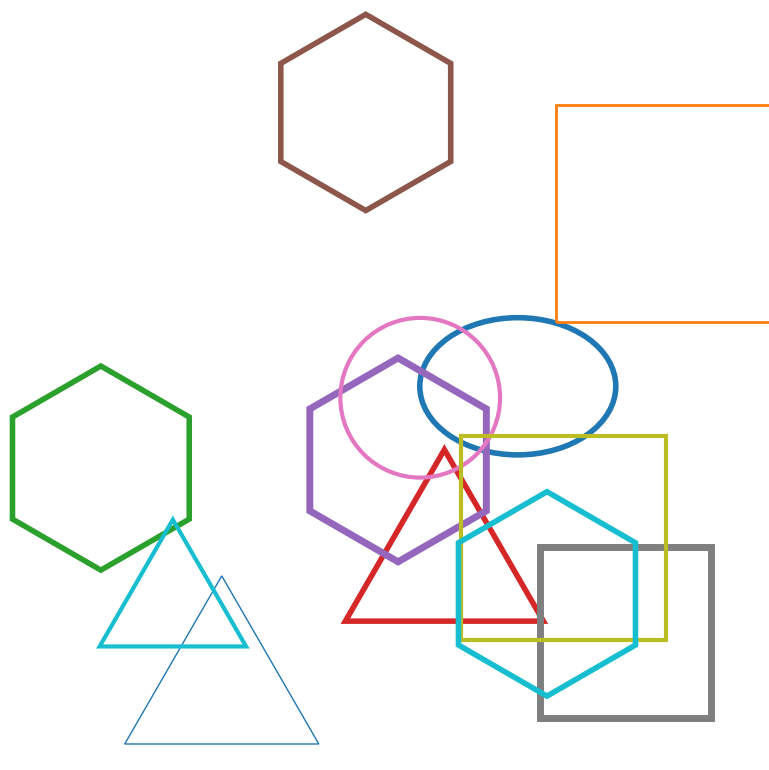[{"shape": "oval", "thickness": 2, "radius": 0.64, "center": [0.672, 0.498]}, {"shape": "triangle", "thickness": 0.5, "radius": 0.73, "center": [0.288, 0.107]}, {"shape": "square", "thickness": 1, "radius": 0.71, "center": [0.863, 0.722]}, {"shape": "hexagon", "thickness": 2, "radius": 0.66, "center": [0.131, 0.392]}, {"shape": "triangle", "thickness": 2, "radius": 0.74, "center": [0.577, 0.268]}, {"shape": "hexagon", "thickness": 2.5, "radius": 0.66, "center": [0.517, 0.403]}, {"shape": "hexagon", "thickness": 2, "radius": 0.64, "center": [0.475, 0.854]}, {"shape": "circle", "thickness": 1.5, "radius": 0.52, "center": [0.546, 0.483]}, {"shape": "square", "thickness": 2.5, "radius": 0.56, "center": [0.812, 0.179]}, {"shape": "square", "thickness": 1.5, "radius": 0.66, "center": [0.732, 0.301]}, {"shape": "hexagon", "thickness": 2, "radius": 0.66, "center": [0.71, 0.229]}, {"shape": "triangle", "thickness": 1.5, "radius": 0.55, "center": [0.224, 0.215]}]